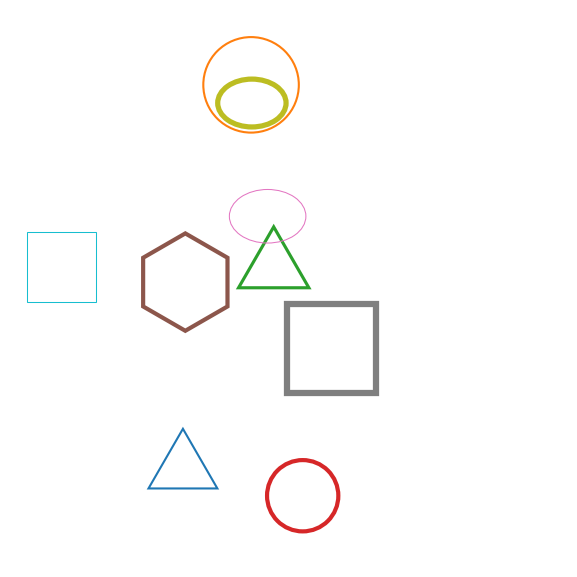[{"shape": "triangle", "thickness": 1, "radius": 0.34, "center": [0.317, 0.188]}, {"shape": "circle", "thickness": 1, "radius": 0.41, "center": [0.435, 0.852]}, {"shape": "triangle", "thickness": 1.5, "radius": 0.35, "center": [0.474, 0.536]}, {"shape": "circle", "thickness": 2, "radius": 0.31, "center": [0.524, 0.141]}, {"shape": "hexagon", "thickness": 2, "radius": 0.42, "center": [0.321, 0.511]}, {"shape": "oval", "thickness": 0.5, "radius": 0.33, "center": [0.463, 0.625]}, {"shape": "square", "thickness": 3, "radius": 0.39, "center": [0.574, 0.396]}, {"shape": "oval", "thickness": 2.5, "radius": 0.3, "center": [0.436, 0.821]}, {"shape": "square", "thickness": 0.5, "radius": 0.3, "center": [0.107, 0.537]}]